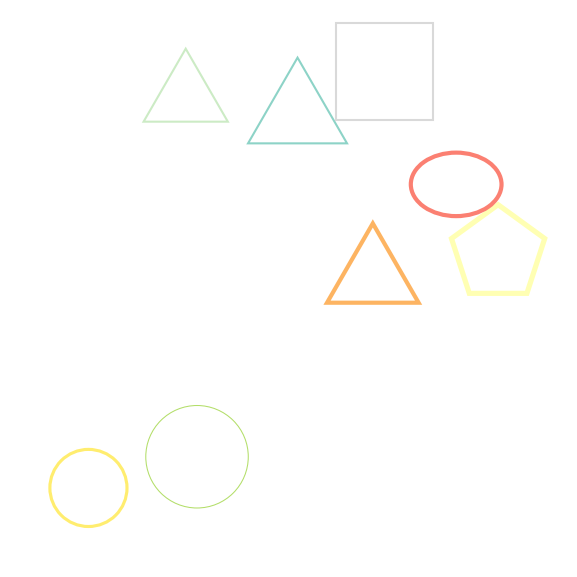[{"shape": "triangle", "thickness": 1, "radius": 0.49, "center": [0.515, 0.8]}, {"shape": "pentagon", "thickness": 2.5, "radius": 0.42, "center": [0.863, 0.56]}, {"shape": "oval", "thickness": 2, "radius": 0.39, "center": [0.79, 0.68]}, {"shape": "triangle", "thickness": 2, "radius": 0.46, "center": [0.646, 0.521]}, {"shape": "circle", "thickness": 0.5, "radius": 0.44, "center": [0.341, 0.208]}, {"shape": "square", "thickness": 1, "radius": 0.42, "center": [0.666, 0.875]}, {"shape": "triangle", "thickness": 1, "radius": 0.42, "center": [0.322, 0.831]}, {"shape": "circle", "thickness": 1.5, "radius": 0.33, "center": [0.153, 0.154]}]